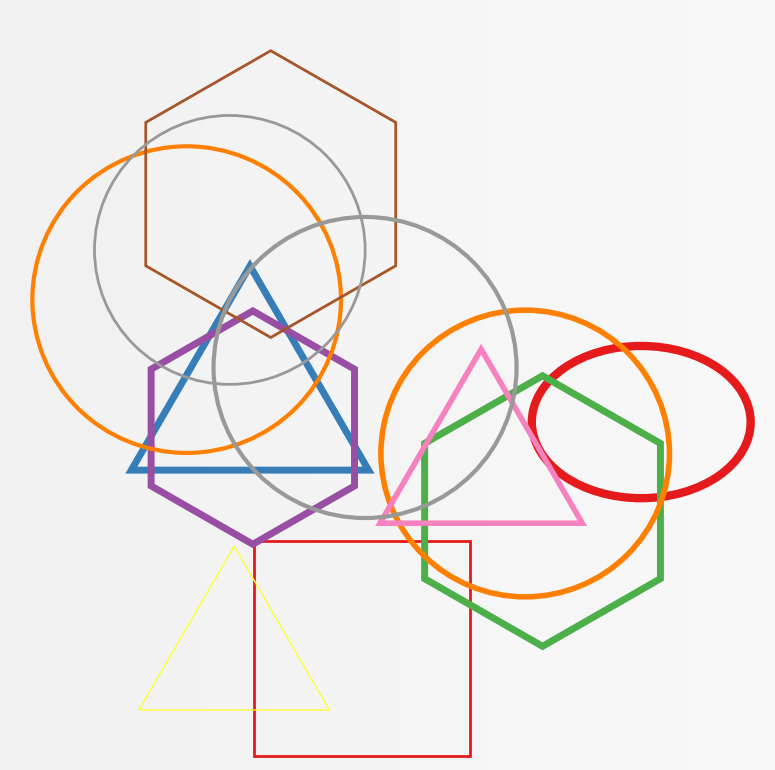[{"shape": "oval", "thickness": 3, "radius": 0.71, "center": [0.827, 0.452]}, {"shape": "square", "thickness": 1, "radius": 0.7, "center": [0.468, 0.158]}, {"shape": "triangle", "thickness": 2.5, "radius": 0.88, "center": [0.323, 0.478]}, {"shape": "hexagon", "thickness": 2.5, "radius": 0.88, "center": [0.7, 0.336]}, {"shape": "hexagon", "thickness": 2.5, "radius": 0.76, "center": [0.326, 0.445]}, {"shape": "circle", "thickness": 2, "radius": 0.93, "center": [0.678, 0.411]}, {"shape": "circle", "thickness": 1.5, "radius": 1.0, "center": [0.241, 0.611]}, {"shape": "triangle", "thickness": 0.5, "radius": 0.71, "center": [0.302, 0.149]}, {"shape": "hexagon", "thickness": 1, "radius": 0.93, "center": [0.349, 0.748]}, {"shape": "triangle", "thickness": 2, "radius": 0.75, "center": [0.621, 0.396]}, {"shape": "circle", "thickness": 1, "radius": 0.87, "center": [0.297, 0.675]}, {"shape": "circle", "thickness": 1.5, "radius": 0.98, "center": [0.471, 0.523]}]